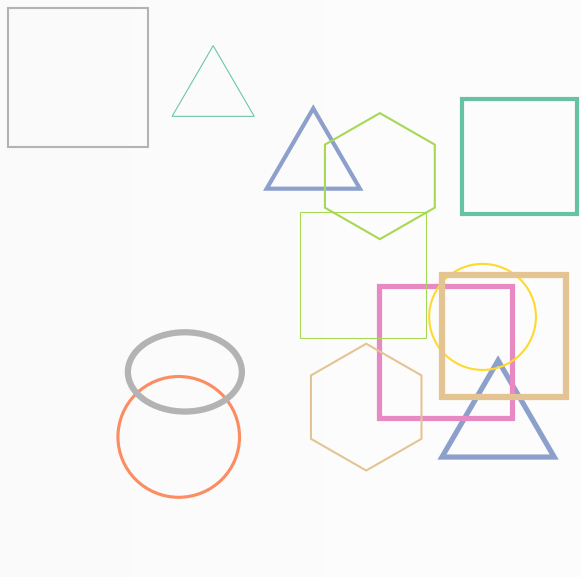[{"shape": "triangle", "thickness": 0.5, "radius": 0.41, "center": [0.367, 0.838]}, {"shape": "square", "thickness": 2, "radius": 0.49, "center": [0.894, 0.728]}, {"shape": "circle", "thickness": 1.5, "radius": 0.52, "center": [0.307, 0.243]}, {"shape": "triangle", "thickness": 2.5, "radius": 0.56, "center": [0.857, 0.263]}, {"shape": "triangle", "thickness": 2, "radius": 0.46, "center": [0.539, 0.719]}, {"shape": "square", "thickness": 2.5, "radius": 0.57, "center": [0.766, 0.389]}, {"shape": "hexagon", "thickness": 1, "radius": 0.55, "center": [0.654, 0.694]}, {"shape": "square", "thickness": 0.5, "radius": 0.54, "center": [0.624, 0.522]}, {"shape": "circle", "thickness": 1, "radius": 0.46, "center": [0.83, 0.45]}, {"shape": "hexagon", "thickness": 1, "radius": 0.55, "center": [0.63, 0.294]}, {"shape": "square", "thickness": 3, "radius": 0.53, "center": [0.867, 0.418]}, {"shape": "square", "thickness": 1, "radius": 0.6, "center": [0.134, 0.865]}, {"shape": "oval", "thickness": 3, "radius": 0.49, "center": [0.318, 0.355]}]